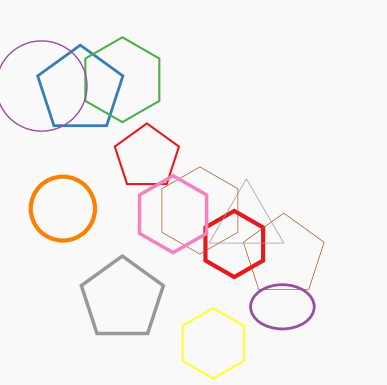[{"shape": "hexagon", "thickness": 3, "radius": 0.43, "center": [0.605, 0.366]}, {"shape": "pentagon", "thickness": 1.5, "radius": 0.44, "center": [0.379, 0.592]}, {"shape": "pentagon", "thickness": 2, "radius": 0.58, "center": [0.207, 0.767]}, {"shape": "hexagon", "thickness": 1.5, "radius": 0.55, "center": [0.316, 0.793]}, {"shape": "oval", "thickness": 2, "radius": 0.41, "center": [0.729, 0.203]}, {"shape": "circle", "thickness": 1, "radius": 0.59, "center": [0.107, 0.777]}, {"shape": "circle", "thickness": 3, "radius": 0.41, "center": [0.162, 0.458]}, {"shape": "hexagon", "thickness": 1.5, "radius": 0.46, "center": [0.55, 0.108]}, {"shape": "pentagon", "thickness": 0.5, "radius": 0.55, "center": [0.732, 0.337]}, {"shape": "hexagon", "thickness": 0.5, "radius": 0.57, "center": [0.516, 0.453]}, {"shape": "hexagon", "thickness": 2.5, "radius": 0.5, "center": [0.447, 0.444]}, {"shape": "pentagon", "thickness": 2.5, "radius": 0.56, "center": [0.316, 0.224]}, {"shape": "triangle", "thickness": 0.5, "radius": 0.56, "center": [0.636, 0.424]}]